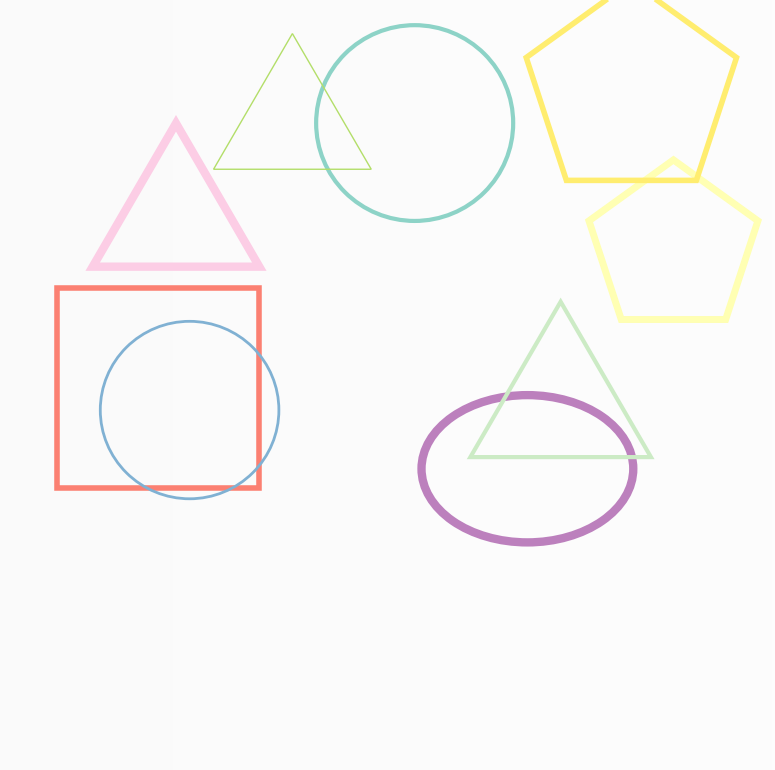[{"shape": "circle", "thickness": 1.5, "radius": 0.64, "center": [0.535, 0.84]}, {"shape": "pentagon", "thickness": 2.5, "radius": 0.57, "center": [0.869, 0.678]}, {"shape": "square", "thickness": 2, "radius": 0.65, "center": [0.204, 0.497]}, {"shape": "circle", "thickness": 1, "radius": 0.58, "center": [0.245, 0.467]}, {"shape": "triangle", "thickness": 0.5, "radius": 0.59, "center": [0.377, 0.839]}, {"shape": "triangle", "thickness": 3, "radius": 0.62, "center": [0.227, 0.716]}, {"shape": "oval", "thickness": 3, "radius": 0.68, "center": [0.681, 0.391]}, {"shape": "triangle", "thickness": 1.5, "radius": 0.67, "center": [0.723, 0.474]}, {"shape": "pentagon", "thickness": 2, "radius": 0.71, "center": [0.815, 0.881]}]